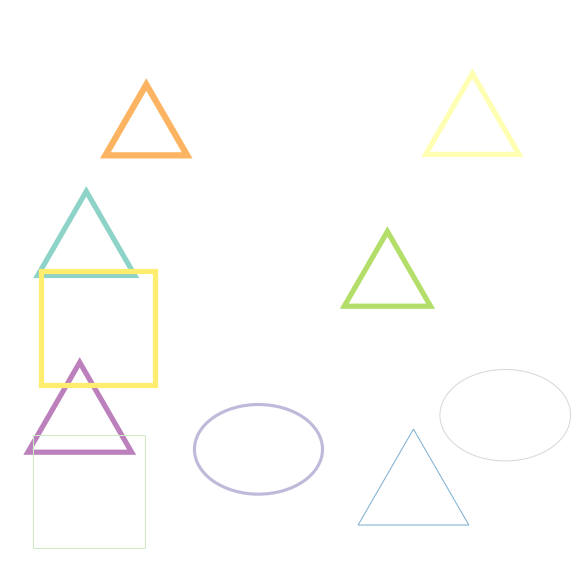[{"shape": "triangle", "thickness": 2.5, "radius": 0.49, "center": [0.149, 0.571]}, {"shape": "triangle", "thickness": 2.5, "radius": 0.47, "center": [0.818, 0.778]}, {"shape": "oval", "thickness": 1.5, "radius": 0.55, "center": [0.448, 0.221]}, {"shape": "triangle", "thickness": 0.5, "radius": 0.55, "center": [0.716, 0.145]}, {"shape": "triangle", "thickness": 3, "radius": 0.41, "center": [0.253, 0.771]}, {"shape": "triangle", "thickness": 2.5, "radius": 0.43, "center": [0.671, 0.512]}, {"shape": "oval", "thickness": 0.5, "radius": 0.57, "center": [0.875, 0.28]}, {"shape": "triangle", "thickness": 2.5, "radius": 0.52, "center": [0.138, 0.268]}, {"shape": "square", "thickness": 0.5, "radius": 0.49, "center": [0.154, 0.148]}, {"shape": "square", "thickness": 2.5, "radius": 0.49, "center": [0.169, 0.432]}]